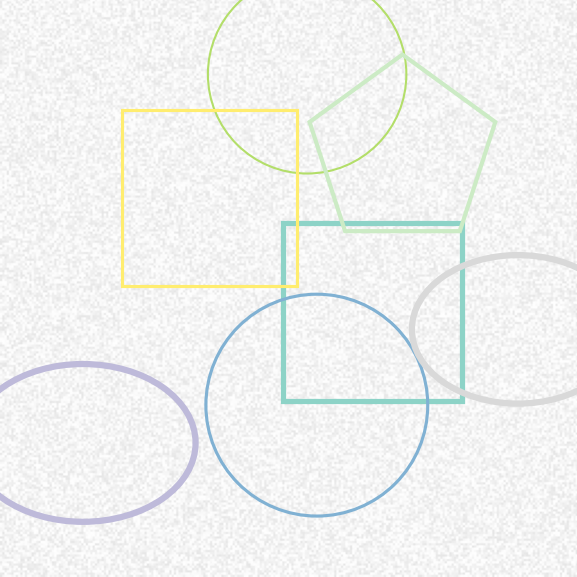[{"shape": "square", "thickness": 2.5, "radius": 0.77, "center": [0.645, 0.458]}, {"shape": "oval", "thickness": 3, "radius": 0.98, "center": [0.144, 0.232]}, {"shape": "circle", "thickness": 1.5, "radius": 0.96, "center": [0.549, 0.298]}, {"shape": "circle", "thickness": 1, "radius": 0.86, "center": [0.532, 0.871]}, {"shape": "oval", "thickness": 3, "radius": 0.92, "center": [0.897, 0.429]}, {"shape": "pentagon", "thickness": 2, "radius": 0.85, "center": [0.697, 0.736]}, {"shape": "square", "thickness": 1.5, "radius": 0.76, "center": [0.363, 0.656]}]